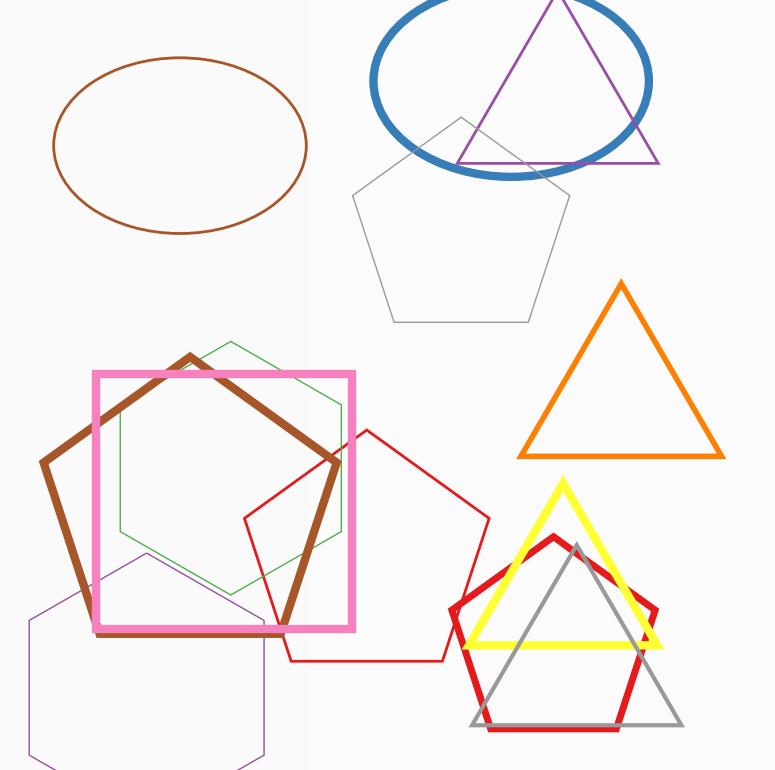[{"shape": "pentagon", "thickness": 1, "radius": 0.83, "center": [0.473, 0.276]}, {"shape": "pentagon", "thickness": 2.5, "radius": 0.69, "center": [0.714, 0.165]}, {"shape": "oval", "thickness": 3, "radius": 0.89, "center": [0.66, 0.895]}, {"shape": "hexagon", "thickness": 0.5, "radius": 0.82, "center": [0.298, 0.392]}, {"shape": "triangle", "thickness": 1, "radius": 0.75, "center": [0.72, 0.863]}, {"shape": "hexagon", "thickness": 0.5, "radius": 0.87, "center": [0.189, 0.107]}, {"shape": "triangle", "thickness": 2, "radius": 0.75, "center": [0.802, 0.482]}, {"shape": "triangle", "thickness": 3, "radius": 0.7, "center": [0.727, 0.232]}, {"shape": "oval", "thickness": 1, "radius": 0.81, "center": [0.232, 0.811]}, {"shape": "pentagon", "thickness": 3, "radius": 0.99, "center": [0.245, 0.338]}, {"shape": "square", "thickness": 3, "radius": 0.83, "center": [0.289, 0.349]}, {"shape": "pentagon", "thickness": 0.5, "radius": 0.74, "center": [0.595, 0.701]}, {"shape": "triangle", "thickness": 1.5, "radius": 0.78, "center": [0.744, 0.136]}]